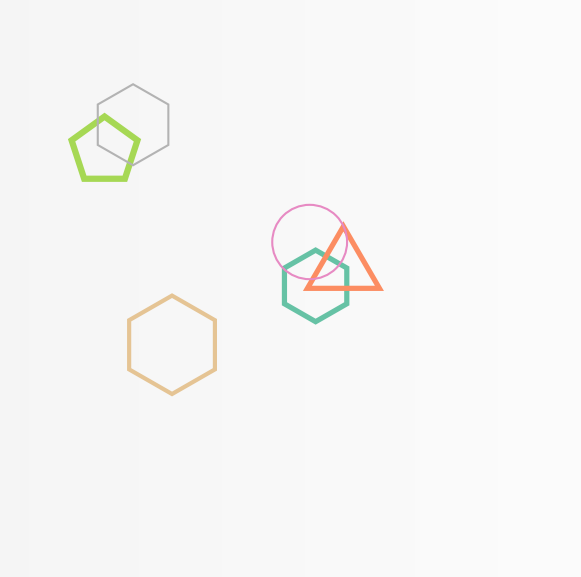[{"shape": "hexagon", "thickness": 2.5, "radius": 0.31, "center": [0.543, 0.504]}, {"shape": "triangle", "thickness": 2.5, "radius": 0.36, "center": [0.591, 0.536]}, {"shape": "circle", "thickness": 1, "radius": 0.32, "center": [0.533, 0.58]}, {"shape": "pentagon", "thickness": 3, "radius": 0.3, "center": [0.18, 0.738]}, {"shape": "hexagon", "thickness": 2, "radius": 0.43, "center": [0.296, 0.402]}, {"shape": "hexagon", "thickness": 1, "radius": 0.35, "center": [0.229, 0.783]}]